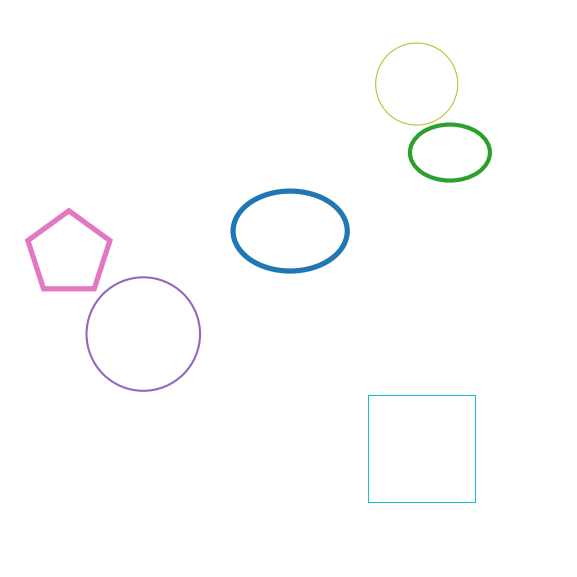[{"shape": "oval", "thickness": 2.5, "radius": 0.49, "center": [0.502, 0.599]}, {"shape": "oval", "thickness": 2, "radius": 0.35, "center": [0.779, 0.735]}, {"shape": "circle", "thickness": 1, "radius": 0.49, "center": [0.248, 0.421]}, {"shape": "pentagon", "thickness": 2.5, "radius": 0.37, "center": [0.119, 0.559]}, {"shape": "circle", "thickness": 0.5, "radius": 0.36, "center": [0.722, 0.854]}, {"shape": "square", "thickness": 0.5, "radius": 0.46, "center": [0.73, 0.223]}]